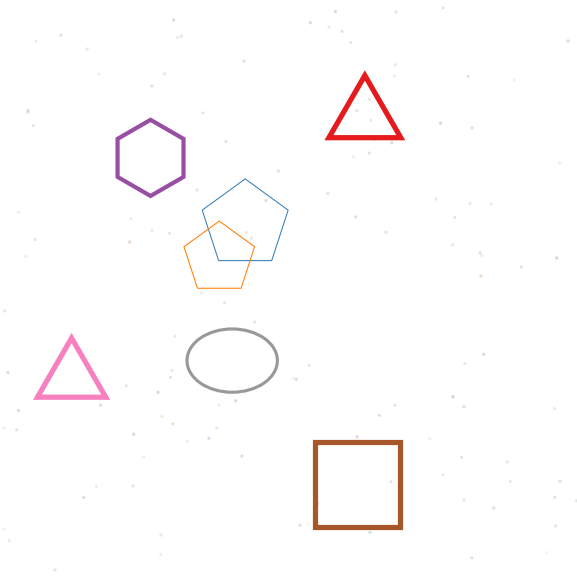[{"shape": "triangle", "thickness": 2.5, "radius": 0.36, "center": [0.632, 0.797]}, {"shape": "pentagon", "thickness": 0.5, "radius": 0.39, "center": [0.425, 0.611]}, {"shape": "hexagon", "thickness": 2, "radius": 0.33, "center": [0.261, 0.726]}, {"shape": "pentagon", "thickness": 0.5, "radius": 0.32, "center": [0.38, 0.552]}, {"shape": "square", "thickness": 2.5, "radius": 0.36, "center": [0.619, 0.16]}, {"shape": "triangle", "thickness": 2.5, "radius": 0.34, "center": [0.124, 0.345]}, {"shape": "oval", "thickness": 1.5, "radius": 0.39, "center": [0.402, 0.375]}]